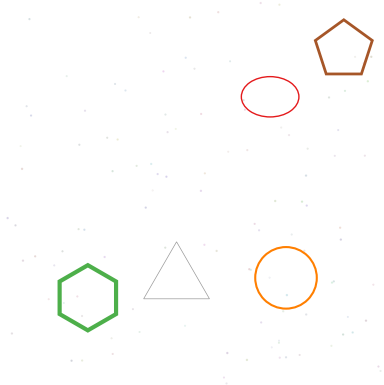[{"shape": "oval", "thickness": 1, "radius": 0.37, "center": [0.702, 0.749]}, {"shape": "hexagon", "thickness": 3, "radius": 0.42, "center": [0.228, 0.227]}, {"shape": "circle", "thickness": 1.5, "radius": 0.4, "center": [0.743, 0.278]}, {"shape": "pentagon", "thickness": 2, "radius": 0.39, "center": [0.893, 0.871]}, {"shape": "triangle", "thickness": 0.5, "radius": 0.49, "center": [0.459, 0.273]}]